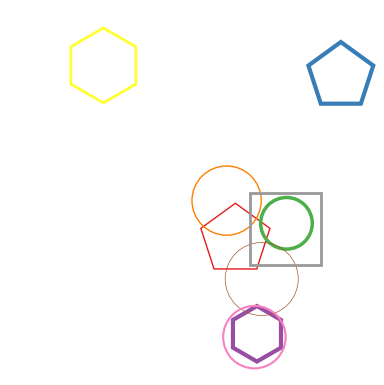[{"shape": "pentagon", "thickness": 1, "radius": 0.47, "center": [0.611, 0.378]}, {"shape": "pentagon", "thickness": 3, "radius": 0.44, "center": [0.885, 0.802]}, {"shape": "circle", "thickness": 2.5, "radius": 0.34, "center": [0.744, 0.42]}, {"shape": "hexagon", "thickness": 3, "radius": 0.36, "center": [0.667, 0.133]}, {"shape": "circle", "thickness": 1, "radius": 0.45, "center": [0.589, 0.479]}, {"shape": "hexagon", "thickness": 2, "radius": 0.49, "center": [0.269, 0.83]}, {"shape": "circle", "thickness": 0.5, "radius": 0.47, "center": [0.68, 0.275]}, {"shape": "circle", "thickness": 1.5, "radius": 0.41, "center": [0.661, 0.124]}, {"shape": "square", "thickness": 2, "radius": 0.47, "center": [0.742, 0.405]}]